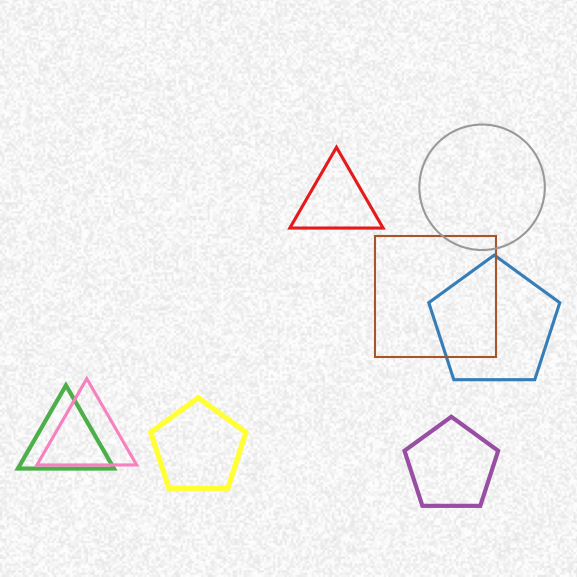[{"shape": "triangle", "thickness": 1.5, "radius": 0.47, "center": [0.583, 0.651]}, {"shape": "pentagon", "thickness": 1.5, "radius": 0.6, "center": [0.856, 0.438]}, {"shape": "triangle", "thickness": 2, "radius": 0.48, "center": [0.114, 0.236]}, {"shape": "pentagon", "thickness": 2, "radius": 0.43, "center": [0.782, 0.192]}, {"shape": "pentagon", "thickness": 2.5, "radius": 0.43, "center": [0.343, 0.224]}, {"shape": "square", "thickness": 1, "radius": 0.53, "center": [0.754, 0.486]}, {"shape": "triangle", "thickness": 1.5, "radius": 0.5, "center": [0.15, 0.244]}, {"shape": "circle", "thickness": 1, "radius": 0.54, "center": [0.835, 0.675]}]